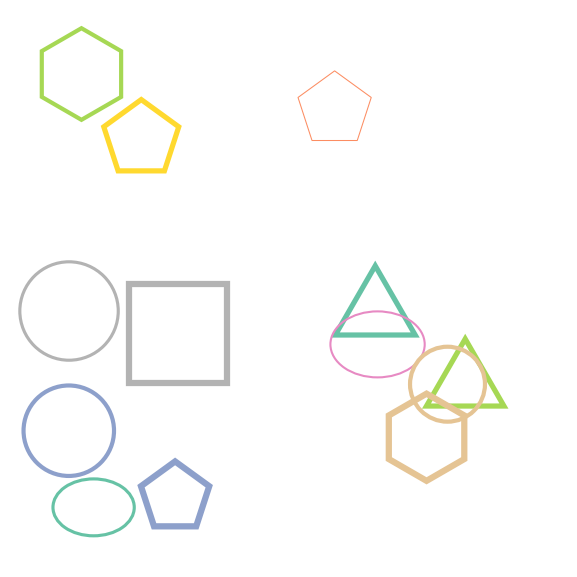[{"shape": "triangle", "thickness": 2.5, "radius": 0.4, "center": [0.65, 0.459]}, {"shape": "oval", "thickness": 1.5, "radius": 0.35, "center": [0.162, 0.121]}, {"shape": "pentagon", "thickness": 0.5, "radius": 0.33, "center": [0.579, 0.81]}, {"shape": "pentagon", "thickness": 3, "radius": 0.31, "center": [0.303, 0.138]}, {"shape": "circle", "thickness": 2, "radius": 0.39, "center": [0.119, 0.253]}, {"shape": "oval", "thickness": 1, "radius": 0.41, "center": [0.654, 0.403]}, {"shape": "triangle", "thickness": 2.5, "radius": 0.39, "center": [0.806, 0.335]}, {"shape": "hexagon", "thickness": 2, "radius": 0.4, "center": [0.141, 0.871]}, {"shape": "pentagon", "thickness": 2.5, "radius": 0.34, "center": [0.245, 0.758]}, {"shape": "hexagon", "thickness": 3, "radius": 0.38, "center": [0.739, 0.242]}, {"shape": "circle", "thickness": 2, "radius": 0.32, "center": [0.775, 0.334]}, {"shape": "circle", "thickness": 1.5, "radius": 0.43, "center": [0.12, 0.461]}, {"shape": "square", "thickness": 3, "radius": 0.43, "center": [0.308, 0.422]}]